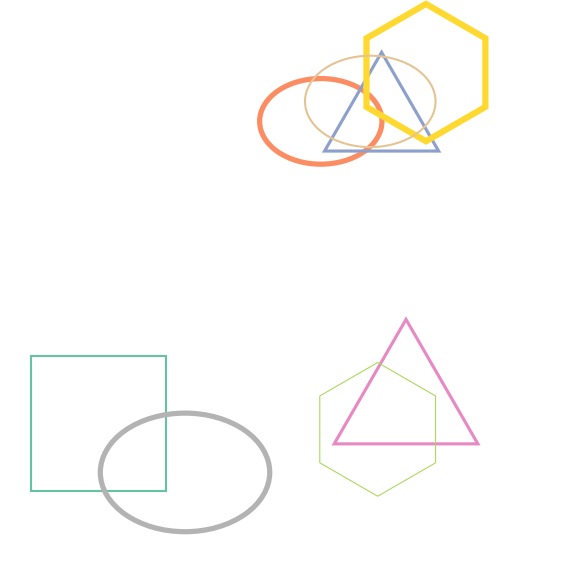[{"shape": "square", "thickness": 1, "radius": 0.58, "center": [0.17, 0.266]}, {"shape": "oval", "thickness": 2.5, "radius": 0.53, "center": [0.555, 0.789]}, {"shape": "triangle", "thickness": 1.5, "radius": 0.57, "center": [0.661, 0.795]}, {"shape": "triangle", "thickness": 1.5, "radius": 0.72, "center": [0.703, 0.302]}, {"shape": "hexagon", "thickness": 0.5, "radius": 0.58, "center": [0.654, 0.256]}, {"shape": "hexagon", "thickness": 3, "radius": 0.59, "center": [0.738, 0.873]}, {"shape": "oval", "thickness": 1, "radius": 0.57, "center": [0.641, 0.824]}, {"shape": "oval", "thickness": 2.5, "radius": 0.73, "center": [0.32, 0.181]}]